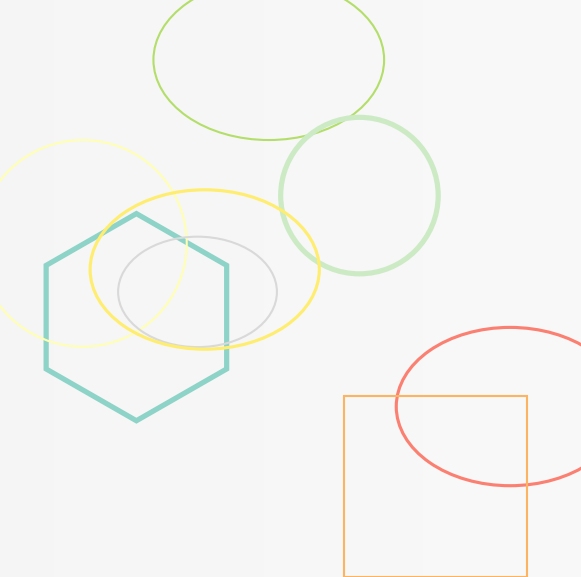[{"shape": "hexagon", "thickness": 2.5, "radius": 0.9, "center": [0.235, 0.45]}, {"shape": "circle", "thickness": 1, "radius": 0.89, "center": [0.142, 0.578]}, {"shape": "oval", "thickness": 1.5, "radius": 0.98, "center": [0.878, 0.295]}, {"shape": "square", "thickness": 1, "radius": 0.79, "center": [0.75, 0.156]}, {"shape": "oval", "thickness": 1, "radius": 0.99, "center": [0.462, 0.896]}, {"shape": "oval", "thickness": 1, "radius": 0.68, "center": [0.34, 0.494]}, {"shape": "circle", "thickness": 2.5, "radius": 0.68, "center": [0.618, 0.66]}, {"shape": "oval", "thickness": 1.5, "radius": 0.99, "center": [0.352, 0.532]}]